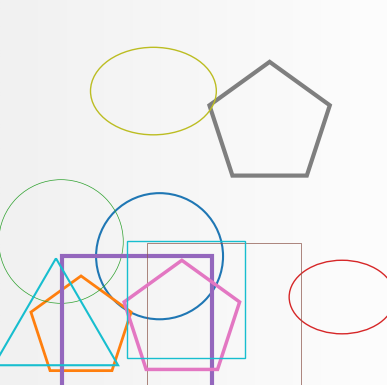[{"shape": "circle", "thickness": 1.5, "radius": 0.82, "center": [0.412, 0.335]}, {"shape": "pentagon", "thickness": 2, "radius": 0.68, "center": [0.209, 0.147]}, {"shape": "circle", "thickness": 0.5, "radius": 0.8, "center": [0.157, 0.373]}, {"shape": "oval", "thickness": 1, "radius": 0.68, "center": [0.883, 0.228]}, {"shape": "square", "thickness": 3, "radius": 0.96, "center": [0.353, 0.142]}, {"shape": "square", "thickness": 0.5, "radius": 1.0, "center": [0.578, 0.169]}, {"shape": "pentagon", "thickness": 2.5, "radius": 0.78, "center": [0.469, 0.167]}, {"shape": "pentagon", "thickness": 3, "radius": 0.82, "center": [0.696, 0.676]}, {"shape": "oval", "thickness": 1, "radius": 0.81, "center": [0.396, 0.763]}, {"shape": "triangle", "thickness": 1.5, "radius": 0.93, "center": [0.144, 0.144]}, {"shape": "square", "thickness": 1, "radius": 0.76, "center": [0.479, 0.222]}]